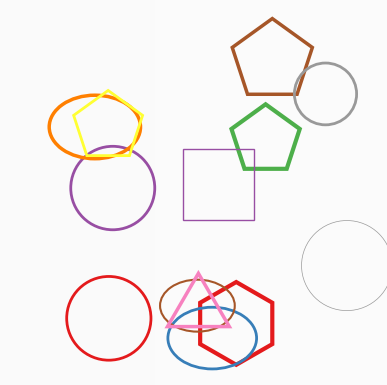[{"shape": "hexagon", "thickness": 3, "radius": 0.54, "center": [0.61, 0.16]}, {"shape": "circle", "thickness": 2, "radius": 0.54, "center": [0.281, 0.173]}, {"shape": "oval", "thickness": 2, "radius": 0.57, "center": [0.548, 0.122]}, {"shape": "pentagon", "thickness": 3, "radius": 0.46, "center": [0.685, 0.636]}, {"shape": "circle", "thickness": 2, "radius": 0.54, "center": [0.291, 0.512]}, {"shape": "square", "thickness": 1, "radius": 0.46, "center": [0.564, 0.521]}, {"shape": "oval", "thickness": 2.5, "radius": 0.59, "center": [0.245, 0.67]}, {"shape": "pentagon", "thickness": 2, "radius": 0.47, "center": [0.279, 0.671]}, {"shape": "oval", "thickness": 1.5, "radius": 0.48, "center": [0.509, 0.206]}, {"shape": "pentagon", "thickness": 2.5, "radius": 0.54, "center": [0.703, 0.843]}, {"shape": "triangle", "thickness": 2.5, "radius": 0.46, "center": [0.512, 0.198]}, {"shape": "circle", "thickness": 2, "radius": 0.4, "center": [0.84, 0.756]}, {"shape": "circle", "thickness": 0.5, "radius": 0.58, "center": [0.895, 0.31]}]